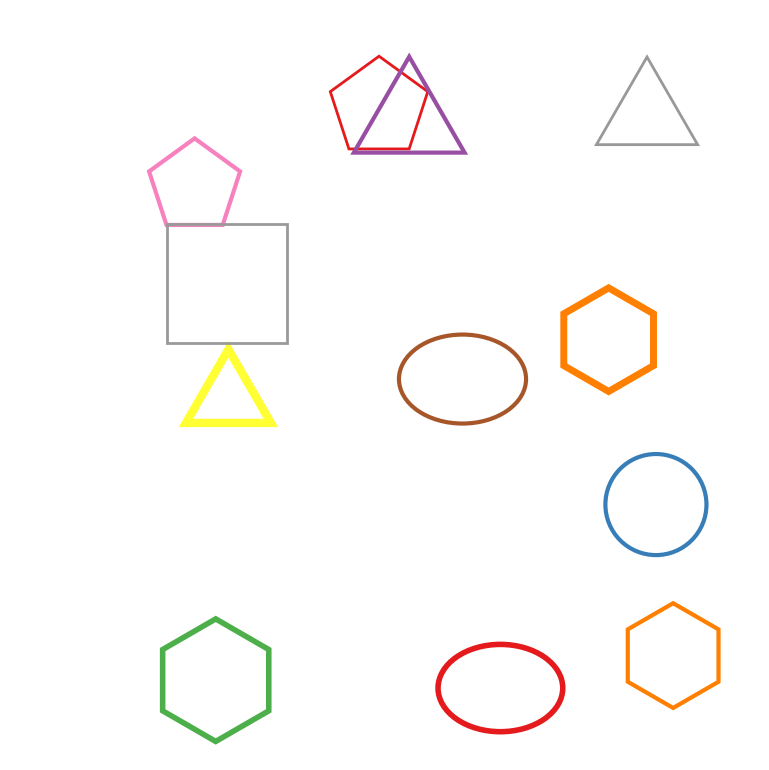[{"shape": "pentagon", "thickness": 1, "radius": 0.33, "center": [0.492, 0.86]}, {"shape": "oval", "thickness": 2, "radius": 0.4, "center": [0.65, 0.106]}, {"shape": "circle", "thickness": 1.5, "radius": 0.33, "center": [0.852, 0.345]}, {"shape": "hexagon", "thickness": 2, "radius": 0.4, "center": [0.28, 0.117]}, {"shape": "triangle", "thickness": 1.5, "radius": 0.41, "center": [0.531, 0.843]}, {"shape": "hexagon", "thickness": 2.5, "radius": 0.34, "center": [0.79, 0.559]}, {"shape": "hexagon", "thickness": 1.5, "radius": 0.34, "center": [0.874, 0.149]}, {"shape": "triangle", "thickness": 3, "radius": 0.32, "center": [0.297, 0.483]}, {"shape": "oval", "thickness": 1.5, "radius": 0.41, "center": [0.601, 0.508]}, {"shape": "pentagon", "thickness": 1.5, "radius": 0.31, "center": [0.253, 0.758]}, {"shape": "triangle", "thickness": 1, "radius": 0.38, "center": [0.84, 0.85]}, {"shape": "square", "thickness": 1, "radius": 0.39, "center": [0.295, 0.632]}]